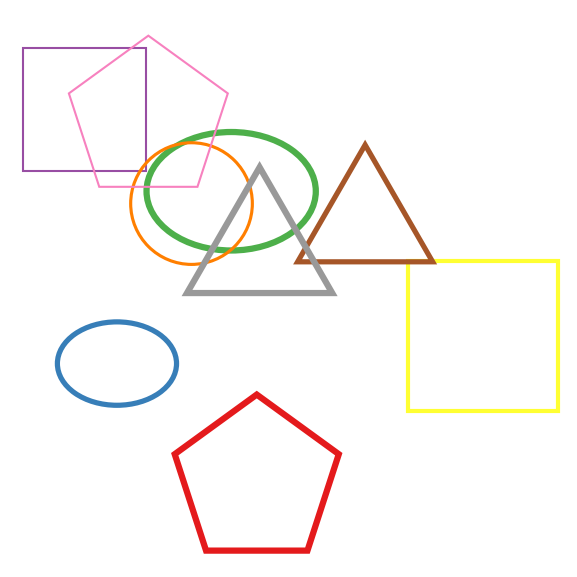[{"shape": "pentagon", "thickness": 3, "radius": 0.75, "center": [0.445, 0.167]}, {"shape": "oval", "thickness": 2.5, "radius": 0.52, "center": [0.203, 0.37]}, {"shape": "oval", "thickness": 3, "radius": 0.73, "center": [0.4, 0.668]}, {"shape": "square", "thickness": 1, "radius": 0.54, "center": [0.146, 0.809]}, {"shape": "circle", "thickness": 1.5, "radius": 0.53, "center": [0.332, 0.647]}, {"shape": "square", "thickness": 2, "radius": 0.65, "center": [0.836, 0.417]}, {"shape": "triangle", "thickness": 2.5, "radius": 0.67, "center": [0.632, 0.613]}, {"shape": "pentagon", "thickness": 1, "radius": 0.72, "center": [0.257, 0.793]}, {"shape": "triangle", "thickness": 3, "radius": 0.73, "center": [0.45, 0.564]}]